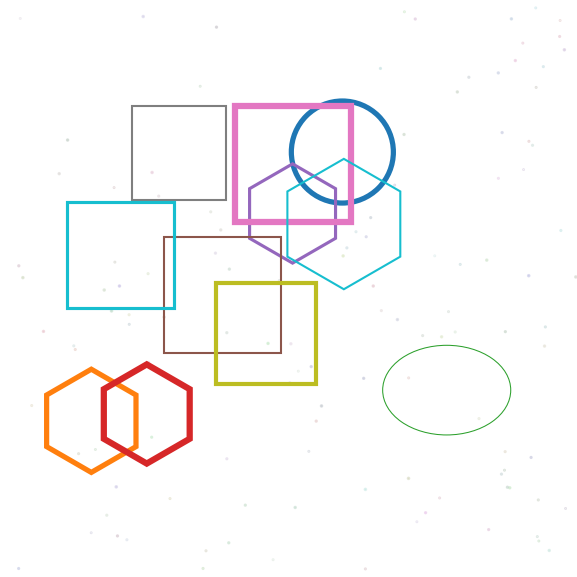[{"shape": "circle", "thickness": 2.5, "radius": 0.44, "center": [0.593, 0.736]}, {"shape": "hexagon", "thickness": 2.5, "radius": 0.45, "center": [0.158, 0.27]}, {"shape": "oval", "thickness": 0.5, "radius": 0.55, "center": [0.774, 0.324]}, {"shape": "hexagon", "thickness": 3, "radius": 0.43, "center": [0.254, 0.282]}, {"shape": "hexagon", "thickness": 1.5, "radius": 0.43, "center": [0.507, 0.629]}, {"shape": "square", "thickness": 1, "radius": 0.51, "center": [0.385, 0.489]}, {"shape": "square", "thickness": 3, "radius": 0.5, "center": [0.507, 0.715]}, {"shape": "square", "thickness": 1, "radius": 0.41, "center": [0.31, 0.734]}, {"shape": "square", "thickness": 2, "radius": 0.44, "center": [0.461, 0.421]}, {"shape": "hexagon", "thickness": 1, "radius": 0.56, "center": [0.595, 0.611]}, {"shape": "square", "thickness": 1.5, "radius": 0.46, "center": [0.208, 0.558]}]